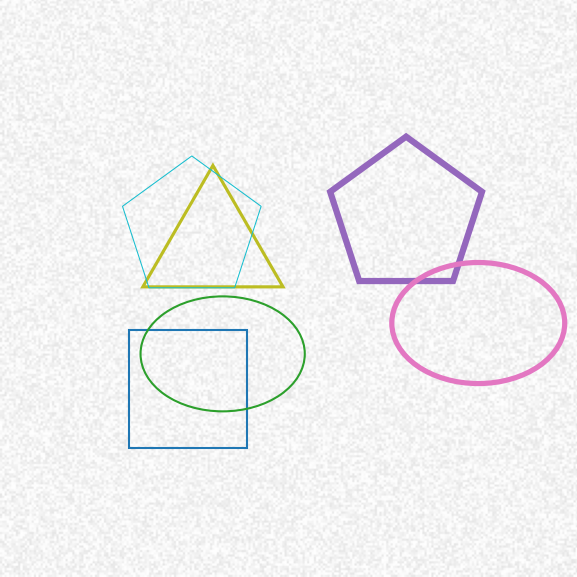[{"shape": "square", "thickness": 1, "radius": 0.51, "center": [0.326, 0.325]}, {"shape": "oval", "thickness": 1, "radius": 0.71, "center": [0.386, 0.386]}, {"shape": "pentagon", "thickness": 3, "radius": 0.69, "center": [0.703, 0.624]}, {"shape": "oval", "thickness": 2.5, "radius": 0.75, "center": [0.828, 0.44]}, {"shape": "triangle", "thickness": 1.5, "radius": 0.7, "center": [0.369, 0.572]}, {"shape": "pentagon", "thickness": 0.5, "radius": 0.63, "center": [0.332, 0.603]}]